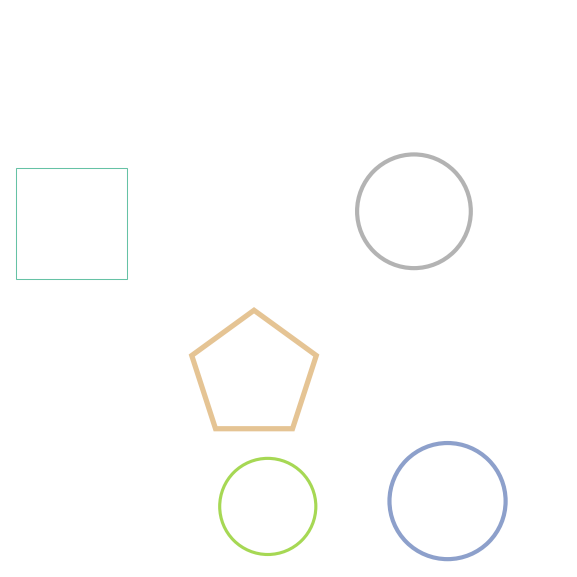[{"shape": "square", "thickness": 0.5, "radius": 0.48, "center": [0.123, 0.612]}, {"shape": "circle", "thickness": 2, "radius": 0.5, "center": [0.775, 0.131]}, {"shape": "circle", "thickness": 1.5, "radius": 0.42, "center": [0.464, 0.122]}, {"shape": "pentagon", "thickness": 2.5, "radius": 0.57, "center": [0.44, 0.348]}, {"shape": "circle", "thickness": 2, "radius": 0.49, "center": [0.717, 0.633]}]